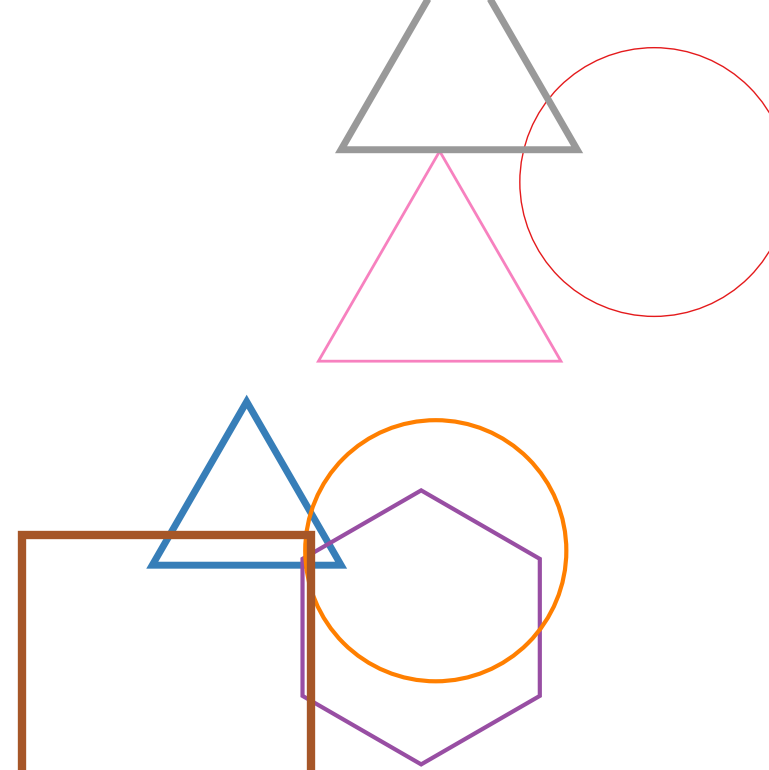[{"shape": "circle", "thickness": 0.5, "radius": 0.87, "center": [0.85, 0.764]}, {"shape": "triangle", "thickness": 2.5, "radius": 0.71, "center": [0.32, 0.337]}, {"shape": "hexagon", "thickness": 1.5, "radius": 0.89, "center": [0.547, 0.185]}, {"shape": "circle", "thickness": 1.5, "radius": 0.85, "center": [0.566, 0.285]}, {"shape": "square", "thickness": 3, "radius": 0.94, "center": [0.216, 0.118]}, {"shape": "triangle", "thickness": 1, "radius": 0.91, "center": [0.571, 0.622]}, {"shape": "triangle", "thickness": 2.5, "radius": 0.89, "center": [0.596, 0.894]}]